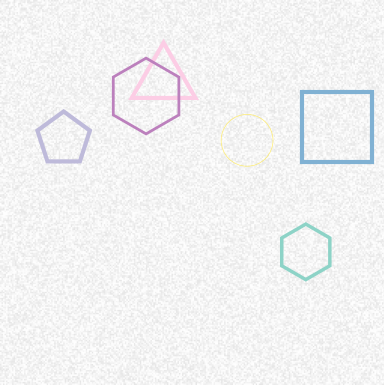[{"shape": "hexagon", "thickness": 2.5, "radius": 0.36, "center": [0.794, 0.346]}, {"shape": "pentagon", "thickness": 3, "radius": 0.36, "center": [0.165, 0.639]}, {"shape": "square", "thickness": 3, "radius": 0.46, "center": [0.875, 0.67]}, {"shape": "triangle", "thickness": 3, "radius": 0.48, "center": [0.425, 0.793]}, {"shape": "hexagon", "thickness": 2, "radius": 0.49, "center": [0.379, 0.751]}, {"shape": "circle", "thickness": 0.5, "radius": 0.34, "center": [0.642, 0.636]}]